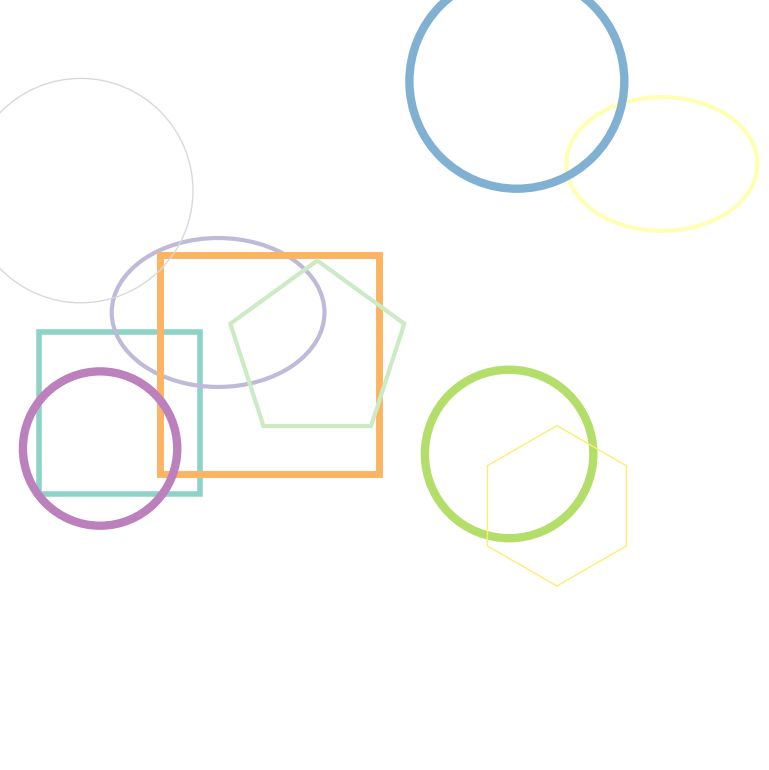[{"shape": "square", "thickness": 2, "radius": 0.53, "center": [0.155, 0.463]}, {"shape": "oval", "thickness": 1.5, "radius": 0.62, "center": [0.86, 0.787]}, {"shape": "oval", "thickness": 1.5, "radius": 0.69, "center": [0.283, 0.594]}, {"shape": "circle", "thickness": 3, "radius": 0.7, "center": [0.671, 0.894]}, {"shape": "square", "thickness": 2.5, "radius": 0.71, "center": [0.35, 0.526]}, {"shape": "circle", "thickness": 3, "radius": 0.55, "center": [0.661, 0.41]}, {"shape": "circle", "thickness": 0.5, "radius": 0.73, "center": [0.105, 0.752]}, {"shape": "circle", "thickness": 3, "radius": 0.5, "center": [0.13, 0.417]}, {"shape": "pentagon", "thickness": 1.5, "radius": 0.59, "center": [0.412, 0.543]}, {"shape": "hexagon", "thickness": 0.5, "radius": 0.52, "center": [0.723, 0.343]}]